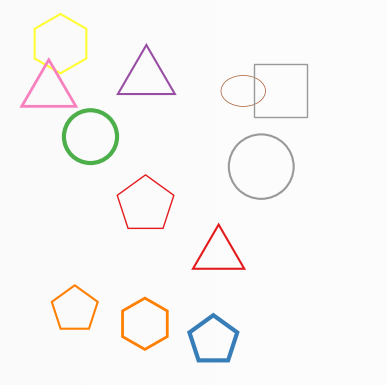[{"shape": "triangle", "thickness": 1.5, "radius": 0.38, "center": [0.564, 0.34]}, {"shape": "pentagon", "thickness": 1, "radius": 0.38, "center": [0.376, 0.469]}, {"shape": "pentagon", "thickness": 3, "radius": 0.32, "center": [0.551, 0.116]}, {"shape": "circle", "thickness": 3, "radius": 0.34, "center": [0.234, 0.645]}, {"shape": "triangle", "thickness": 1.5, "radius": 0.42, "center": [0.378, 0.798]}, {"shape": "pentagon", "thickness": 1.5, "radius": 0.31, "center": [0.193, 0.197]}, {"shape": "hexagon", "thickness": 2, "radius": 0.33, "center": [0.374, 0.159]}, {"shape": "hexagon", "thickness": 1.5, "radius": 0.39, "center": [0.156, 0.887]}, {"shape": "oval", "thickness": 0.5, "radius": 0.29, "center": [0.628, 0.764]}, {"shape": "triangle", "thickness": 2, "radius": 0.4, "center": [0.126, 0.764]}, {"shape": "square", "thickness": 1, "radius": 0.34, "center": [0.725, 0.764]}, {"shape": "circle", "thickness": 1.5, "radius": 0.42, "center": [0.674, 0.567]}]